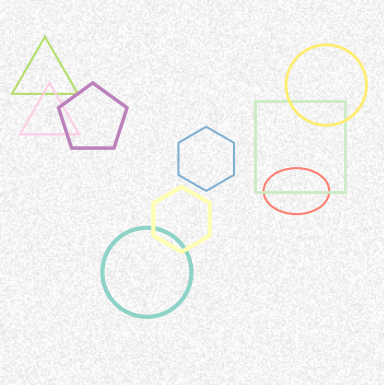[{"shape": "circle", "thickness": 3, "radius": 0.58, "center": [0.382, 0.293]}, {"shape": "hexagon", "thickness": 3, "radius": 0.42, "center": [0.472, 0.43]}, {"shape": "oval", "thickness": 1.5, "radius": 0.43, "center": [0.77, 0.504]}, {"shape": "hexagon", "thickness": 1.5, "radius": 0.42, "center": [0.536, 0.587]}, {"shape": "triangle", "thickness": 1.5, "radius": 0.5, "center": [0.117, 0.806]}, {"shape": "triangle", "thickness": 1.5, "radius": 0.44, "center": [0.129, 0.695]}, {"shape": "pentagon", "thickness": 2.5, "radius": 0.47, "center": [0.241, 0.691]}, {"shape": "square", "thickness": 2, "radius": 0.59, "center": [0.778, 0.62]}, {"shape": "circle", "thickness": 2, "radius": 0.52, "center": [0.847, 0.779]}]